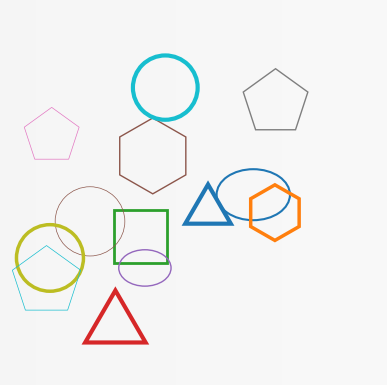[{"shape": "triangle", "thickness": 3, "radius": 0.34, "center": [0.537, 0.453]}, {"shape": "oval", "thickness": 1.5, "radius": 0.47, "center": [0.654, 0.494]}, {"shape": "hexagon", "thickness": 2.5, "radius": 0.36, "center": [0.709, 0.448]}, {"shape": "square", "thickness": 2, "radius": 0.34, "center": [0.362, 0.385]}, {"shape": "triangle", "thickness": 3, "radius": 0.45, "center": [0.298, 0.155]}, {"shape": "oval", "thickness": 1, "radius": 0.34, "center": [0.374, 0.304]}, {"shape": "hexagon", "thickness": 1, "radius": 0.49, "center": [0.394, 0.595]}, {"shape": "circle", "thickness": 0.5, "radius": 0.45, "center": [0.232, 0.425]}, {"shape": "pentagon", "thickness": 0.5, "radius": 0.37, "center": [0.133, 0.647]}, {"shape": "pentagon", "thickness": 1, "radius": 0.44, "center": [0.711, 0.734]}, {"shape": "circle", "thickness": 2.5, "radius": 0.43, "center": [0.129, 0.33]}, {"shape": "circle", "thickness": 3, "radius": 0.42, "center": [0.427, 0.772]}, {"shape": "pentagon", "thickness": 0.5, "radius": 0.46, "center": [0.12, 0.269]}]